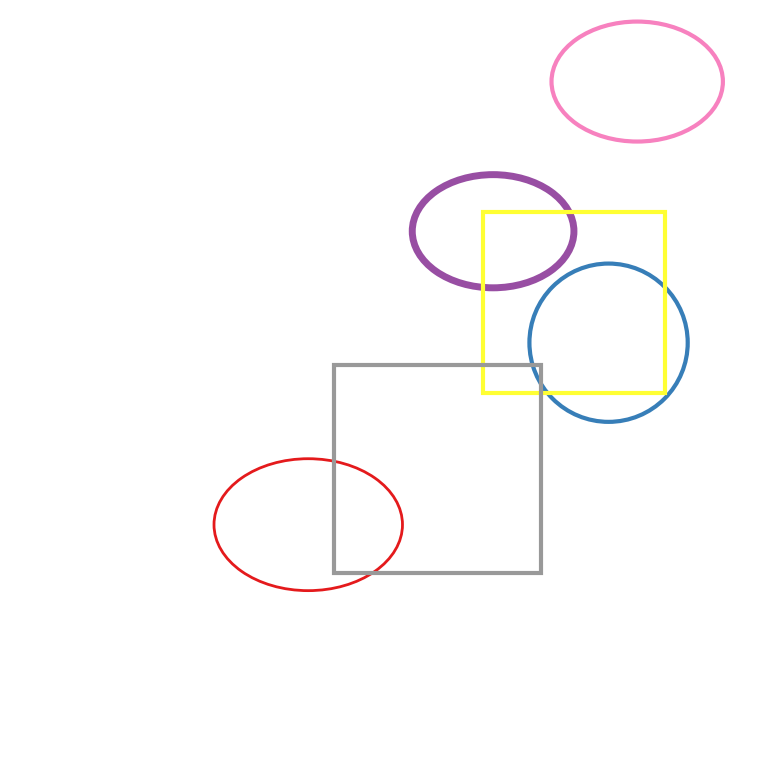[{"shape": "oval", "thickness": 1, "radius": 0.61, "center": [0.4, 0.319]}, {"shape": "circle", "thickness": 1.5, "radius": 0.51, "center": [0.79, 0.555]}, {"shape": "oval", "thickness": 2.5, "radius": 0.52, "center": [0.64, 0.7]}, {"shape": "square", "thickness": 1.5, "radius": 0.59, "center": [0.745, 0.607]}, {"shape": "oval", "thickness": 1.5, "radius": 0.56, "center": [0.828, 0.894]}, {"shape": "square", "thickness": 1.5, "radius": 0.67, "center": [0.568, 0.391]}]